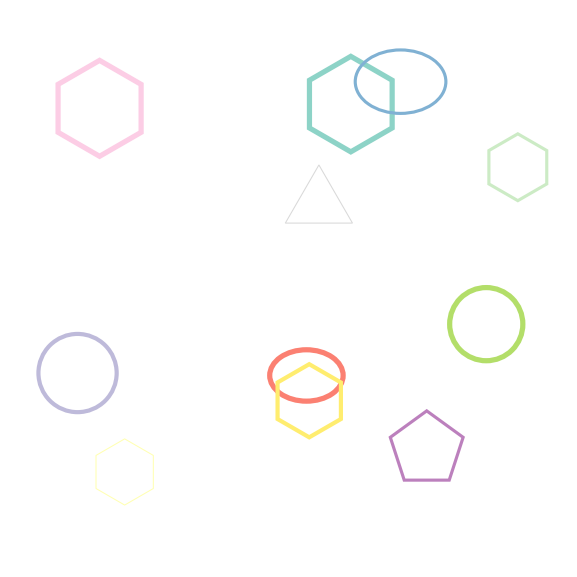[{"shape": "hexagon", "thickness": 2.5, "radius": 0.41, "center": [0.607, 0.819]}, {"shape": "hexagon", "thickness": 0.5, "radius": 0.29, "center": [0.216, 0.182]}, {"shape": "circle", "thickness": 2, "radius": 0.34, "center": [0.134, 0.353]}, {"shape": "oval", "thickness": 2.5, "radius": 0.32, "center": [0.531, 0.349]}, {"shape": "oval", "thickness": 1.5, "radius": 0.39, "center": [0.694, 0.858]}, {"shape": "circle", "thickness": 2.5, "radius": 0.32, "center": [0.842, 0.438]}, {"shape": "hexagon", "thickness": 2.5, "radius": 0.42, "center": [0.172, 0.812]}, {"shape": "triangle", "thickness": 0.5, "radius": 0.34, "center": [0.552, 0.646]}, {"shape": "pentagon", "thickness": 1.5, "radius": 0.33, "center": [0.739, 0.221]}, {"shape": "hexagon", "thickness": 1.5, "radius": 0.29, "center": [0.897, 0.71]}, {"shape": "hexagon", "thickness": 2, "radius": 0.32, "center": [0.535, 0.305]}]